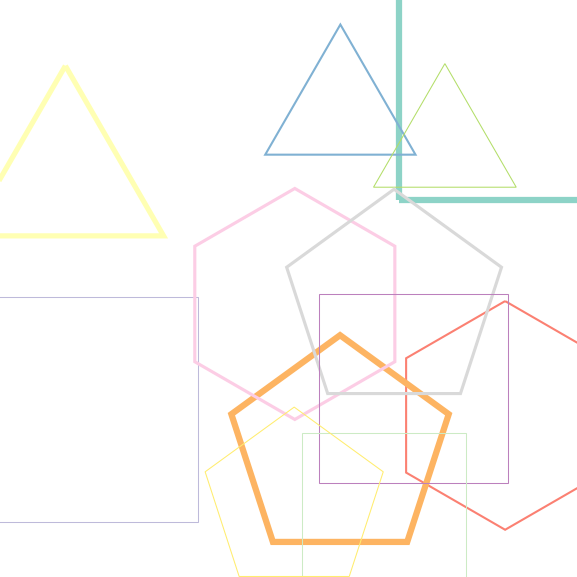[{"shape": "square", "thickness": 3, "radius": 0.95, "center": [0.881, 0.842]}, {"shape": "triangle", "thickness": 2.5, "radius": 0.98, "center": [0.113, 0.689]}, {"shape": "square", "thickness": 0.5, "radius": 0.97, "center": [0.148, 0.291]}, {"shape": "hexagon", "thickness": 1, "radius": 0.99, "center": [0.875, 0.28]}, {"shape": "triangle", "thickness": 1, "radius": 0.75, "center": [0.589, 0.806]}, {"shape": "pentagon", "thickness": 3, "radius": 0.99, "center": [0.589, 0.221]}, {"shape": "triangle", "thickness": 0.5, "radius": 0.71, "center": [0.77, 0.746]}, {"shape": "hexagon", "thickness": 1.5, "radius": 1.0, "center": [0.511, 0.473]}, {"shape": "pentagon", "thickness": 1.5, "radius": 0.98, "center": [0.682, 0.476]}, {"shape": "square", "thickness": 0.5, "radius": 0.82, "center": [0.716, 0.326]}, {"shape": "square", "thickness": 0.5, "radius": 0.71, "center": [0.666, 0.108]}, {"shape": "pentagon", "thickness": 0.5, "radius": 0.81, "center": [0.509, 0.132]}]